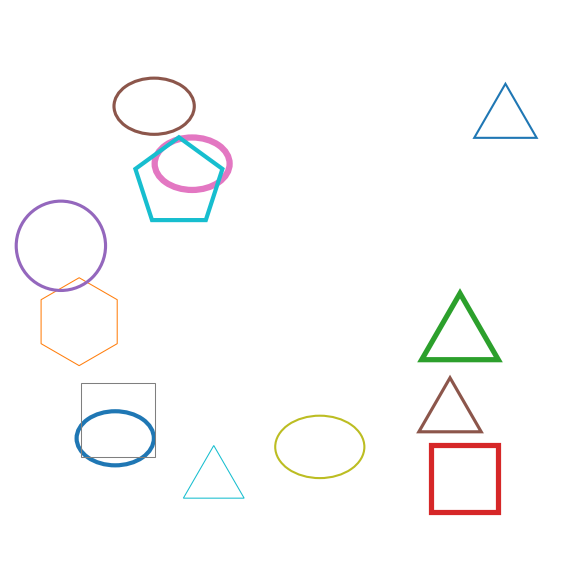[{"shape": "oval", "thickness": 2, "radius": 0.33, "center": [0.2, 0.24]}, {"shape": "triangle", "thickness": 1, "radius": 0.31, "center": [0.875, 0.792]}, {"shape": "hexagon", "thickness": 0.5, "radius": 0.38, "center": [0.137, 0.442]}, {"shape": "triangle", "thickness": 2.5, "radius": 0.38, "center": [0.797, 0.415]}, {"shape": "square", "thickness": 2.5, "radius": 0.29, "center": [0.805, 0.17]}, {"shape": "circle", "thickness": 1.5, "radius": 0.39, "center": [0.105, 0.574]}, {"shape": "oval", "thickness": 1.5, "radius": 0.35, "center": [0.267, 0.815]}, {"shape": "triangle", "thickness": 1.5, "radius": 0.31, "center": [0.779, 0.283]}, {"shape": "oval", "thickness": 3, "radius": 0.32, "center": [0.333, 0.716]}, {"shape": "square", "thickness": 0.5, "radius": 0.32, "center": [0.205, 0.271]}, {"shape": "oval", "thickness": 1, "radius": 0.39, "center": [0.554, 0.225]}, {"shape": "triangle", "thickness": 0.5, "radius": 0.3, "center": [0.37, 0.167]}, {"shape": "pentagon", "thickness": 2, "radius": 0.4, "center": [0.31, 0.682]}]